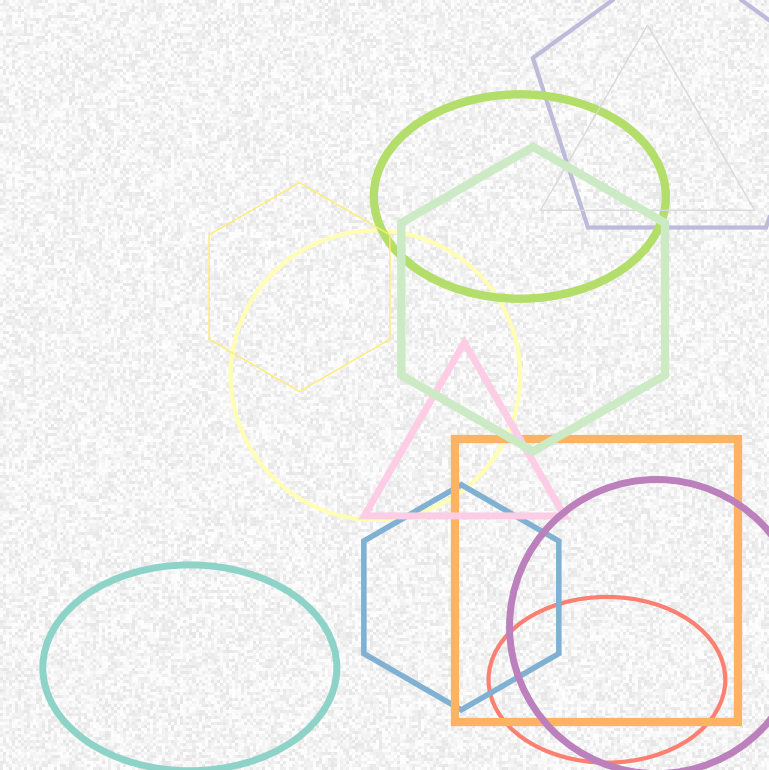[{"shape": "oval", "thickness": 2.5, "radius": 0.95, "center": [0.247, 0.133]}, {"shape": "circle", "thickness": 1.5, "radius": 0.94, "center": [0.487, 0.513]}, {"shape": "pentagon", "thickness": 1.5, "radius": 0.98, "center": [0.879, 0.864]}, {"shape": "oval", "thickness": 1.5, "radius": 0.77, "center": [0.788, 0.117]}, {"shape": "hexagon", "thickness": 2, "radius": 0.73, "center": [0.599, 0.224]}, {"shape": "square", "thickness": 3, "radius": 0.92, "center": [0.775, 0.246]}, {"shape": "oval", "thickness": 3, "radius": 0.95, "center": [0.675, 0.745]}, {"shape": "triangle", "thickness": 2.5, "radius": 0.75, "center": [0.603, 0.405]}, {"shape": "triangle", "thickness": 0.5, "radius": 0.8, "center": [0.841, 0.807]}, {"shape": "circle", "thickness": 2.5, "radius": 0.95, "center": [0.853, 0.186]}, {"shape": "hexagon", "thickness": 3, "radius": 0.99, "center": [0.692, 0.612]}, {"shape": "hexagon", "thickness": 0.5, "radius": 0.68, "center": [0.389, 0.627]}]